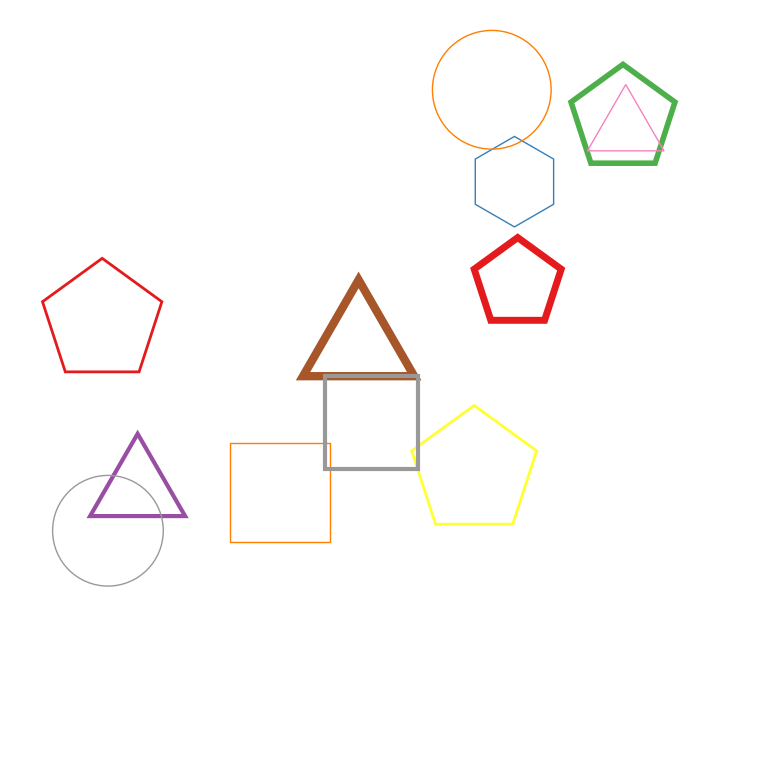[{"shape": "pentagon", "thickness": 2.5, "radius": 0.3, "center": [0.672, 0.632]}, {"shape": "pentagon", "thickness": 1, "radius": 0.41, "center": [0.133, 0.583]}, {"shape": "hexagon", "thickness": 0.5, "radius": 0.29, "center": [0.668, 0.764]}, {"shape": "pentagon", "thickness": 2, "radius": 0.35, "center": [0.809, 0.845]}, {"shape": "triangle", "thickness": 1.5, "radius": 0.36, "center": [0.179, 0.365]}, {"shape": "circle", "thickness": 0.5, "radius": 0.39, "center": [0.639, 0.883]}, {"shape": "square", "thickness": 0.5, "radius": 0.32, "center": [0.363, 0.361]}, {"shape": "pentagon", "thickness": 1, "radius": 0.43, "center": [0.616, 0.388]}, {"shape": "triangle", "thickness": 3, "radius": 0.42, "center": [0.466, 0.553]}, {"shape": "triangle", "thickness": 0.5, "radius": 0.29, "center": [0.813, 0.833]}, {"shape": "square", "thickness": 1.5, "radius": 0.3, "center": [0.482, 0.451]}, {"shape": "circle", "thickness": 0.5, "radius": 0.36, "center": [0.14, 0.311]}]